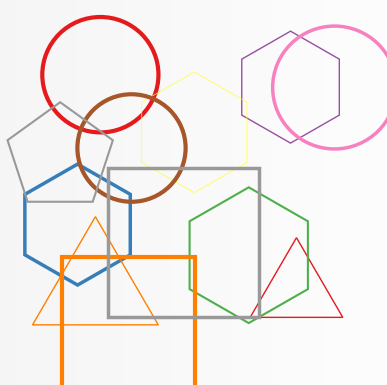[{"shape": "triangle", "thickness": 1, "radius": 0.69, "center": [0.765, 0.245]}, {"shape": "circle", "thickness": 3, "radius": 0.75, "center": [0.259, 0.806]}, {"shape": "hexagon", "thickness": 2.5, "radius": 0.79, "center": [0.2, 0.417]}, {"shape": "hexagon", "thickness": 1.5, "radius": 0.88, "center": [0.642, 0.337]}, {"shape": "hexagon", "thickness": 1, "radius": 0.73, "center": [0.75, 0.774]}, {"shape": "triangle", "thickness": 1, "radius": 0.94, "center": [0.246, 0.25]}, {"shape": "square", "thickness": 3, "radius": 0.86, "center": [0.332, 0.159]}, {"shape": "hexagon", "thickness": 0.5, "radius": 0.78, "center": [0.501, 0.656]}, {"shape": "circle", "thickness": 3, "radius": 0.7, "center": [0.339, 0.616]}, {"shape": "circle", "thickness": 2.5, "radius": 0.8, "center": [0.863, 0.773]}, {"shape": "square", "thickness": 2.5, "radius": 0.97, "center": [0.473, 0.37]}, {"shape": "pentagon", "thickness": 1.5, "radius": 0.71, "center": [0.155, 0.592]}]